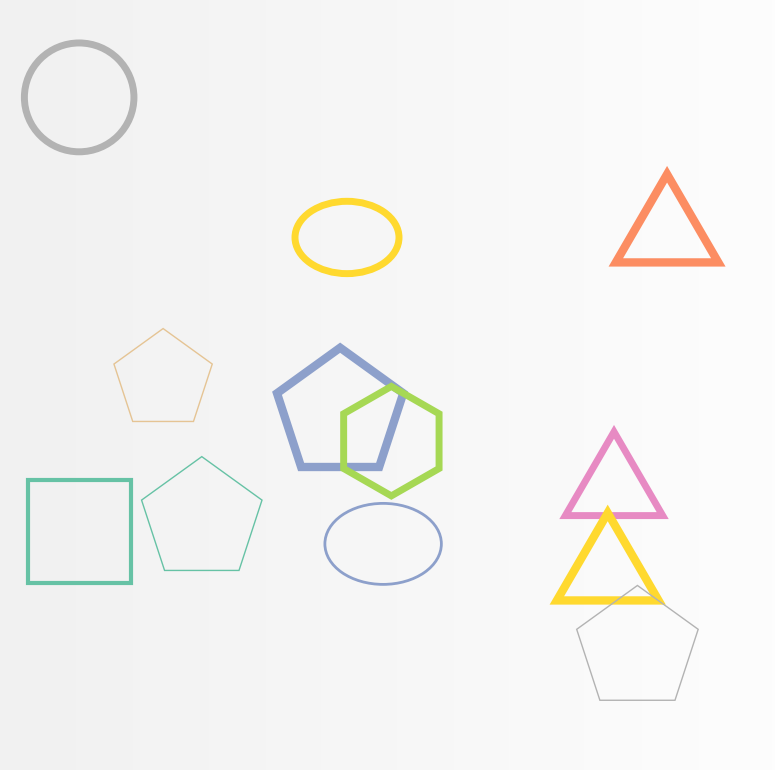[{"shape": "pentagon", "thickness": 0.5, "radius": 0.41, "center": [0.26, 0.325]}, {"shape": "square", "thickness": 1.5, "radius": 0.33, "center": [0.103, 0.31]}, {"shape": "triangle", "thickness": 3, "radius": 0.38, "center": [0.861, 0.697]}, {"shape": "oval", "thickness": 1, "radius": 0.38, "center": [0.494, 0.294]}, {"shape": "pentagon", "thickness": 3, "radius": 0.43, "center": [0.439, 0.463]}, {"shape": "triangle", "thickness": 2.5, "radius": 0.36, "center": [0.792, 0.367]}, {"shape": "hexagon", "thickness": 2.5, "radius": 0.36, "center": [0.505, 0.427]}, {"shape": "triangle", "thickness": 3, "radius": 0.38, "center": [0.784, 0.258]}, {"shape": "oval", "thickness": 2.5, "radius": 0.34, "center": [0.448, 0.692]}, {"shape": "pentagon", "thickness": 0.5, "radius": 0.33, "center": [0.21, 0.507]}, {"shape": "pentagon", "thickness": 0.5, "radius": 0.41, "center": [0.822, 0.157]}, {"shape": "circle", "thickness": 2.5, "radius": 0.35, "center": [0.102, 0.874]}]